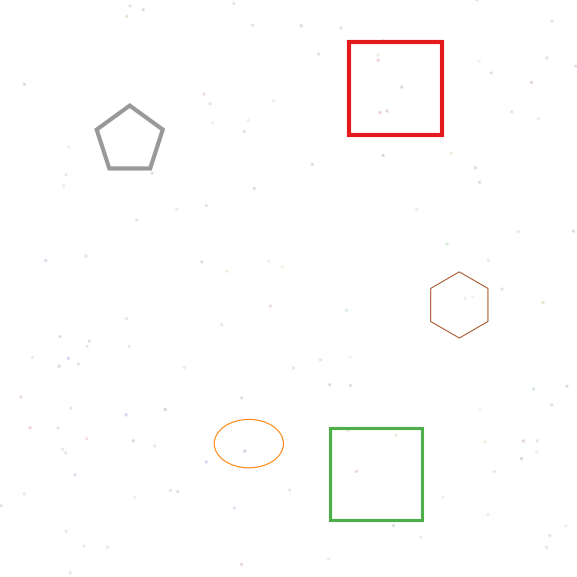[{"shape": "square", "thickness": 2, "radius": 0.4, "center": [0.685, 0.846]}, {"shape": "square", "thickness": 1.5, "radius": 0.4, "center": [0.652, 0.178]}, {"shape": "oval", "thickness": 0.5, "radius": 0.3, "center": [0.431, 0.231]}, {"shape": "hexagon", "thickness": 0.5, "radius": 0.29, "center": [0.795, 0.471]}, {"shape": "pentagon", "thickness": 2, "radius": 0.3, "center": [0.225, 0.756]}]